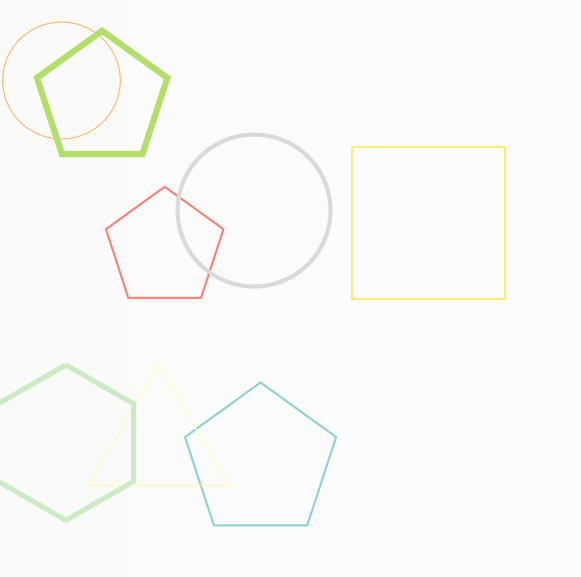[{"shape": "pentagon", "thickness": 1, "radius": 0.68, "center": [0.448, 0.2]}, {"shape": "triangle", "thickness": 0.5, "radius": 0.7, "center": [0.273, 0.228]}, {"shape": "pentagon", "thickness": 1, "radius": 0.53, "center": [0.283, 0.569]}, {"shape": "circle", "thickness": 0.5, "radius": 0.51, "center": [0.106, 0.86]}, {"shape": "pentagon", "thickness": 3, "radius": 0.59, "center": [0.176, 0.828]}, {"shape": "circle", "thickness": 2, "radius": 0.66, "center": [0.437, 0.635]}, {"shape": "hexagon", "thickness": 2.5, "radius": 0.67, "center": [0.113, 0.233]}, {"shape": "square", "thickness": 1, "radius": 0.66, "center": [0.738, 0.613]}]